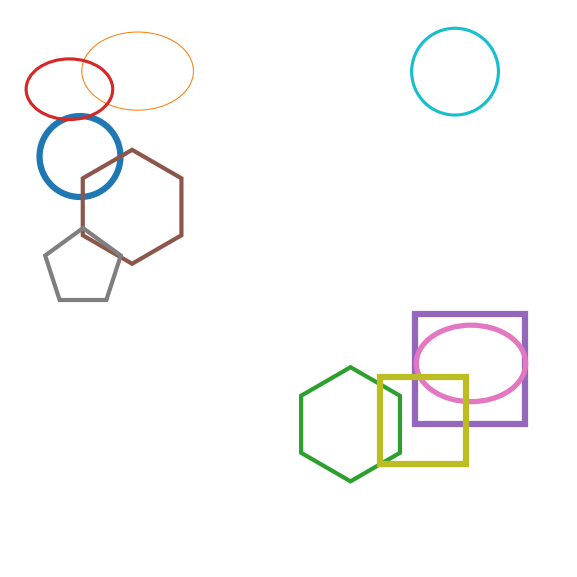[{"shape": "circle", "thickness": 3, "radius": 0.35, "center": [0.139, 0.728]}, {"shape": "oval", "thickness": 0.5, "radius": 0.48, "center": [0.238, 0.876]}, {"shape": "hexagon", "thickness": 2, "radius": 0.49, "center": [0.607, 0.264]}, {"shape": "oval", "thickness": 1.5, "radius": 0.37, "center": [0.12, 0.845]}, {"shape": "square", "thickness": 3, "radius": 0.47, "center": [0.814, 0.36]}, {"shape": "hexagon", "thickness": 2, "radius": 0.49, "center": [0.229, 0.641]}, {"shape": "oval", "thickness": 2.5, "radius": 0.47, "center": [0.816, 0.37]}, {"shape": "pentagon", "thickness": 2, "radius": 0.34, "center": [0.144, 0.535]}, {"shape": "square", "thickness": 3, "radius": 0.37, "center": [0.733, 0.271]}, {"shape": "circle", "thickness": 1.5, "radius": 0.38, "center": [0.788, 0.875]}]